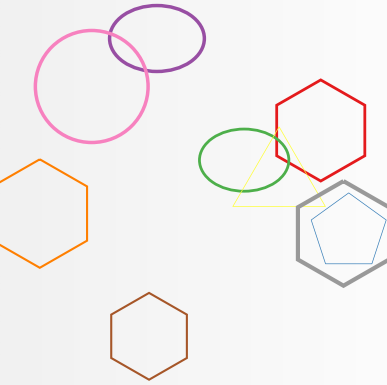[{"shape": "hexagon", "thickness": 2, "radius": 0.66, "center": [0.828, 0.661]}, {"shape": "pentagon", "thickness": 0.5, "radius": 0.51, "center": [0.9, 0.397]}, {"shape": "oval", "thickness": 2, "radius": 0.58, "center": [0.63, 0.584]}, {"shape": "oval", "thickness": 2.5, "radius": 0.61, "center": [0.405, 0.9]}, {"shape": "hexagon", "thickness": 1.5, "radius": 0.7, "center": [0.103, 0.445]}, {"shape": "triangle", "thickness": 0.5, "radius": 0.69, "center": [0.72, 0.533]}, {"shape": "hexagon", "thickness": 1.5, "radius": 0.56, "center": [0.385, 0.126]}, {"shape": "circle", "thickness": 2.5, "radius": 0.73, "center": [0.237, 0.775]}, {"shape": "hexagon", "thickness": 3, "radius": 0.68, "center": [0.886, 0.394]}]